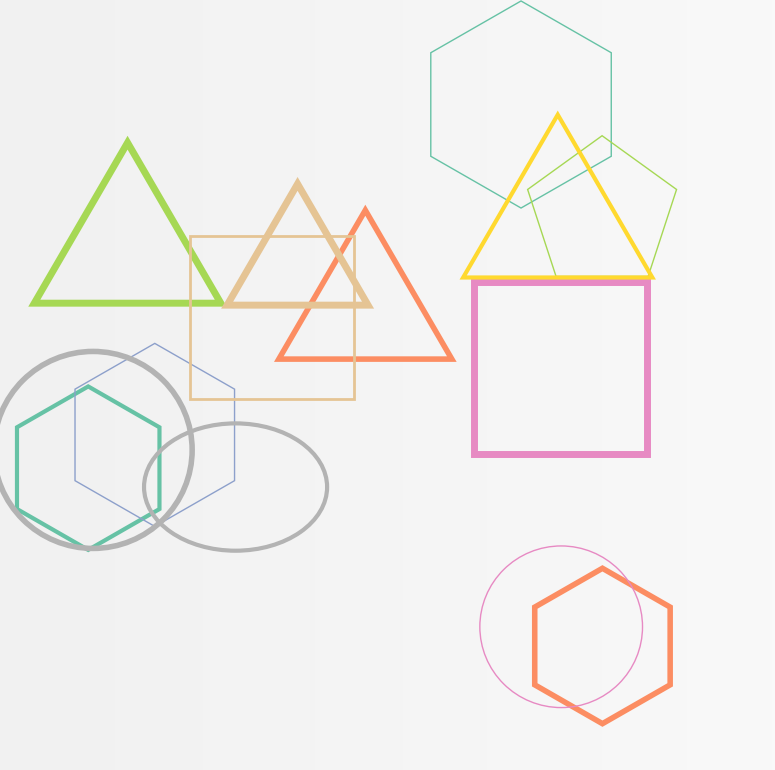[{"shape": "hexagon", "thickness": 1.5, "radius": 0.53, "center": [0.114, 0.392]}, {"shape": "hexagon", "thickness": 0.5, "radius": 0.67, "center": [0.672, 0.864]}, {"shape": "triangle", "thickness": 2, "radius": 0.64, "center": [0.471, 0.598]}, {"shape": "hexagon", "thickness": 2, "radius": 0.5, "center": [0.777, 0.161]}, {"shape": "hexagon", "thickness": 0.5, "radius": 0.59, "center": [0.2, 0.435]}, {"shape": "circle", "thickness": 0.5, "radius": 0.52, "center": [0.724, 0.186]}, {"shape": "square", "thickness": 2.5, "radius": 0.56, "center": [0.723, 0.522]}, {"shape": "triangle", "thickness": 2.5, "radius": 0.69, "center": [0.165, 0.676]}, {"shape": "pentagon", "thickness": 0.5, "radius": 0.51, "center": [0.777, 0.723]}, {"shape": "triangle", "thickness": 1.5, "radius": 0.7, "center": [0.72, 0.71]}, {"shape": "square", "thickness": 1, "radius": 0.53, "center": [0.351, 0.587]}, {"shape": "triangle", "thickness": 2.5, "radius": 0.52, "center": [0.384, 0.656]}, {"shape": "oval", "thickness": 1.5, "radius": 0.59, "center": [0.304, 0.367]}, {"shape": "circle", "thickness": 2, "radius": 0.64, "center": [0.12, 0.416]}]